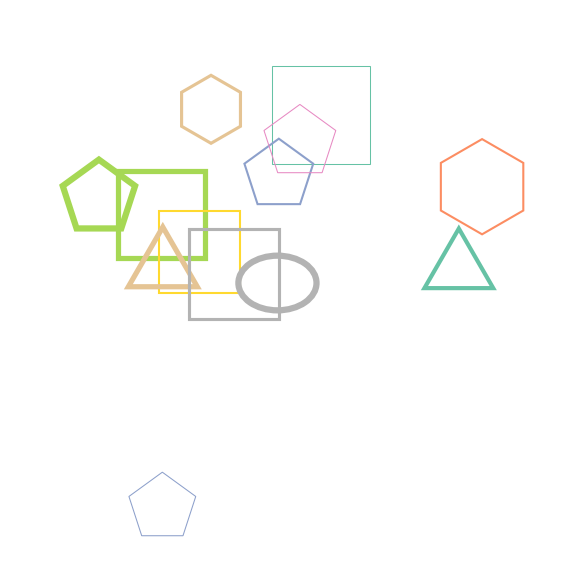[{"shape": "triangle", "thickness": 2, "radius": 0.34, "center": [0.795, 0.535]}, {"shape": "square", "thickness": 0.5, "radius": 0.43, "center": [0.556, 0.8]}, {"shape": "hexagon", "thickness": 1, "radius": 0.41, "center": [0.835, 0.676]}, {"shape": "pentagon", "thickness": 1, "radius": 0.31, "center": [0.483, 0.696]}, {"shape": "pentagon", "thickness": 0.5, "radius": 0.3, "center": [0.281, 0.121]}, {"shape": "pentagon", "thickness": 0.5, "radius": 0.33, "center": [0.519, 0.753]}, {"shape": "square", "thickness": 2.5, "radius": 0.38, "center": [0.279, 0.628]}, {"shape": "pentagon", "thickness": 3, "radius": 0.33, "center": [0.171, 0.657]}, {"shape": "square", "thickness": 1, "radius": 0.35, "center": [0.346, 0.563]}, {"shape": "hexagon", "thickness": 1.5, "radius": 0.29, "center": [0.365, 0.81]}, {"shape": "triangle", "thickness": 2.5, "radius": 0.34, "center": [0.282, 0.537]}, {"shape": "oval", "thickness": 3, "radius": 0.34, "center": [0.48, 0.509]}, {"shape": "square", "thickness": 1.5, "radius": 0.39, "center": [0.405, 0.525]}]